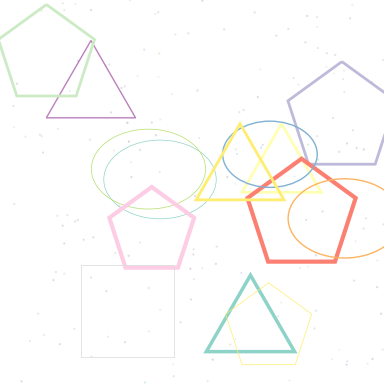[{"shape": "oval", "thickness": 0.5, "radius": 0.73, "center": [0.416, 0.534]}, {"shape": "triangle", "thickness": 2.5, "radius": 0.66, "center": [0.651, 0.153]}, {"shape": "triangle", "thickness": 2, "radius": 0.59, "center": [0.731, 0.56]}, {"shape": "pentagon", "thickness": 2, "radius": 0.74, "center": [0.888, 0.693]}, {"shape": "pentagon", "thickness": 3, "radius": 0.74, "center": [0.783, 0.44]}, {"shape": "oval", "thickness": 1, "radius": 0.61, "center": [0.701, 0.599]}, {"shape": "oval", "thickness": 1, "radius": 0.73, "center": [0.895, 0.433]}, {"shape": "oval", "thickness": 0.5, "radius": 0.74, "center": [0.386, 0.561]}, {"shape": "pentagon", "thickness": 3, "radius": 0.58, "center": [0.394, 0.398]}, {"shape": "square", "thickness": 0.5, "radius": 0.6, "center": [0.331, 0.192]}, {"shape": "triangle", "thickness": 1, "radius": 0.67, "center": [0.236, 0.761]}, {"shape": "pentagon", "thickness": 2, "radius": 0.66, "center": [0.121, 0.857]}, {"shape": "pentagon", "thickness": 0.5, "radius": 0.59, "center": [0.698, 0.148]}, {"shape": "triangle", "thickness": 2, "radius": 0.66, "center": [0.623, 0.547]}]